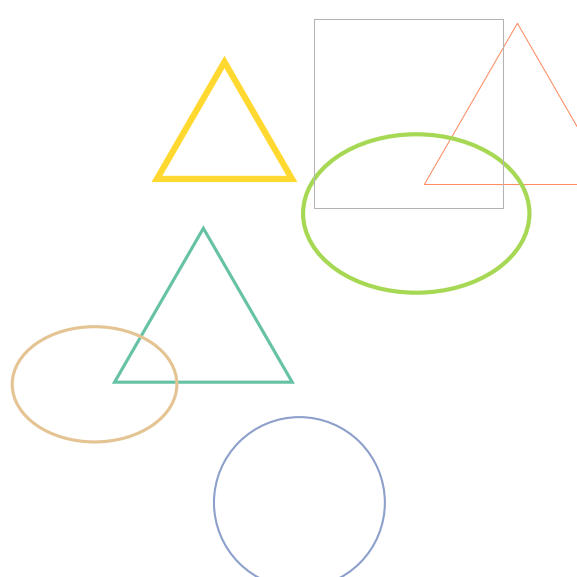[{"shape": "triangle", "thickness": 1.5, "radius": 0.89, "center": [0.352, 0.426]}, {"shape": "triangle", "thickness": 0.5, "radius": 0.93, "center": [0.896, 0.773]}, {"shape": "circle", "thickness": 1, "radius": 0.74, "center": [0.518, 0.129]}, {"shape": "oval", "thickness": 2, "radius": 0.98, "center": [0.721, 0.629]}, {"shape": "triangle", "thickness": 3, "radius": 0.68, "center": [0.389, 0.757]}, {"shape": "oval", "thickness": 1.5, "radius": 0.71, "center": [0.164, 0.334]}, {"shape": "square", "thickness": 0.5, "radius": 0.82, "center": [0.708, 0.803]}]